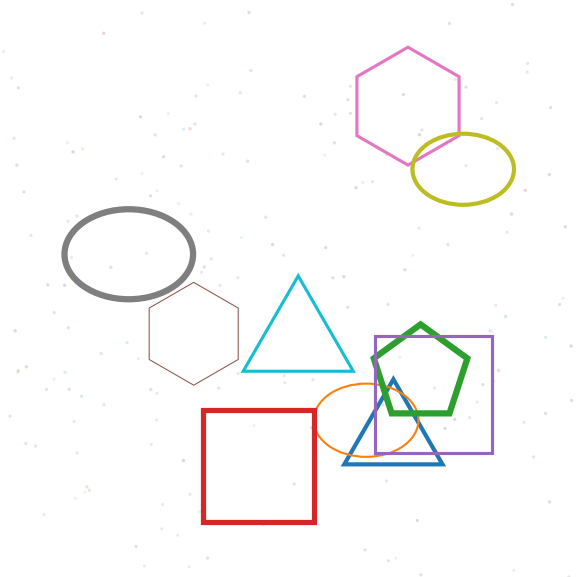[{"shape": "triangle", "thickness": 2, "radius": 0.49, "center": [0.681, 0.244]}, {"shape": "oval", "thickness": 1, "radius": 0.45, "center": [0.634, 0.271]}, {"shape": "pentagon", "thickness": 3, "radius": 0.43, "center": [0.728, 0.352]}, {"shape": "square", "thickness": 2.5, "radius": 0.48, "center": [0.448, 0.192]}, {"shape": "square", "thickness": 1.5, "radius": 0.51, "center": [0.751, 0.316]}, {"shape": "hexagon", "thickness": 0.5, "radius": 0.45, "center": [0.335, 0.421]}, {"shape": "hexagon", "thickness": 1.5, "radius": 0.51, "center": [0.706, 0.815]}, {"shape": "oval", "thickness": 3, "radius": 0.56, "center": [0.223, 0.559]}, {"shape": "oval", "thickness": 2, "radius": 0.44, "center": [0.802, 0.706]}, {"shape": "triangle", "thickness": 1.5, "radius": 0.55, "center": [0.516, 0.411]}]